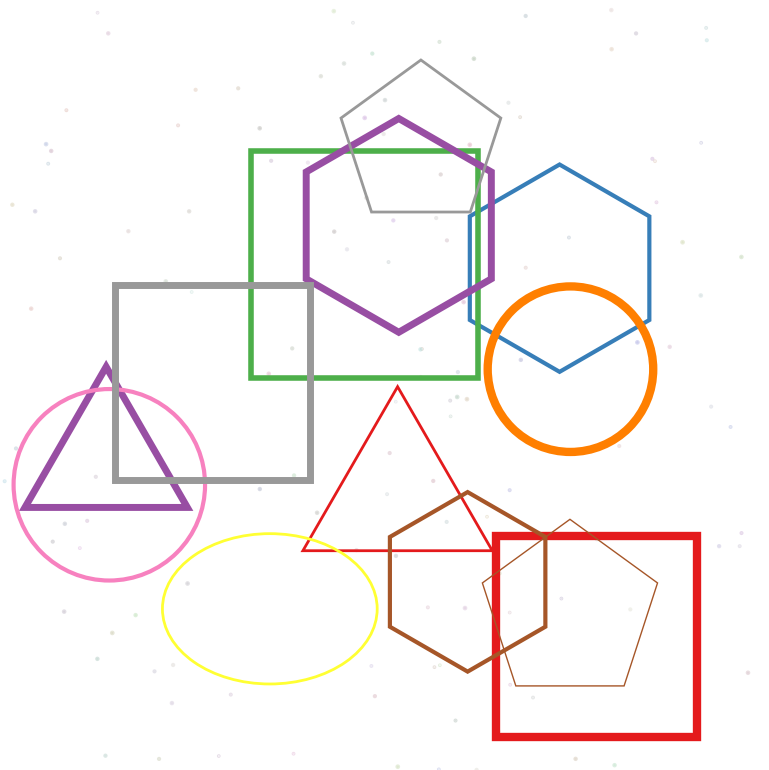[{"shape": "triangle", "thickness": 1, "radius": 0.71, "center": [0.516, 0.356]}, {"shape": "square", "thickness": 3, "radius": 0.65, "center": [0.775, 0.173]}, {"shape": "hexagon", "thickness": 1.5, "radius": 0.67, "center": [0.727, 0.652]}, {"shape": "square", "thickness": 2, "radius": 0.74, "center": [0.473, 0.656]}, {"shape": "hexagon", "thickness": 2.5, "radius": 0.69, "center": [0.518, 0.707]}, {"shape": "triangle", "thickness": 2.5, "radius": 0.61, "center": [0.138, 0.402]}, {"shape": "circle", "thickness": 3, "radius": 0.54, "center": [0.741, 0.521]}, {"shape": "oval", "thickness": 1, "radius": 0.7, "center": [0.35, 0.209]}, {"shape": "pentagon", "thickness": 0.5, "radius": 0.6, "center": [0.74, 0.206]}, {"shape": "hexagon", "thickness": 1.5, "radius": 0.58, "center": [0.607, 0.244]}, {"shape": "circle", "thickness": 1.5, "radius": 0.62, "center": [0.142, 0.37]}, {"shape": "pentagon", "thickness": 1, "radius": 0.55, "center": [0.547, 0.813]}, {"shape": "square", "thickness": 2.5, "radius": 0.63, "center": [0.276, 0.503]}]